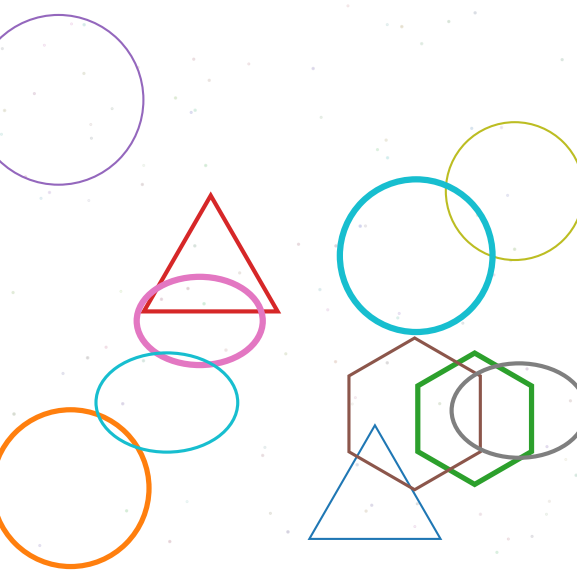[{"shape": "triangle", "thickness": 1, "radius": 0.66, "center": [0.649, 0.132]}, {"shape": "circle", "thickness": 2.5, "radius": 0.68, "center": [0.122, 0.154]}, {"shape": "hexagon", "thickness": 2.5, "radius": 0.57, "center": [0.822, 0.274]}, {"shape": "triangle", "thickness": 2, "radius": 0.67, "center": [0.365, 0.527]}, {"shape": "circle", "thickness": 1, "radius": 0.73, "center": [0.101, 0.826]}, {"shape": "hexagon", "thickness": 1.5, "radius": 0.66, "center": [0.718, 0.283]}, {"shape": "oval", "thickness": 3, "radius": 0.55, "center": [0.346, 0.443]}, {"shape": "oval", "thickness": 2, "radius": 0.58, "center": [0.899, 0.288]}, {"shape": "circle", "thickness": 1, "radius": 0.6, "center": [0.891, 0.668]}, {"shape": "oval", "thickness": 1.5, "radius": 0.61, "center": [0.289, 0.302]}, {"shape": "circle", "thickness": 3, "radius": 0.66, "center": [0.721, 0.556]}]